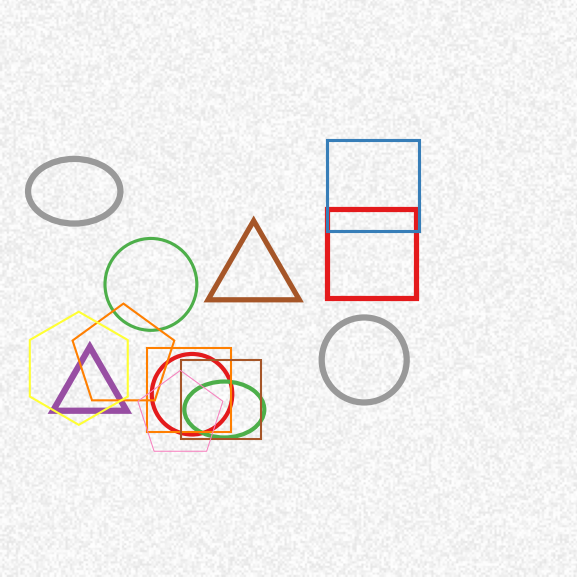[{"shape": "square", "thickness": 2.5, "radius": 0.38, "center": [0.644, 0.56]}, {"shape": "circle", "thickness": 2, "radius": 0.35, "center": [0.333, 0.316]}, {"shape": "square", "thickness": 1.5, "radius": 0.4, "center": [0.646, 0.678]}, {"shape": "oval", "thickness": 2, "radius": 0.35, "center": [0.388, 0.29]}, {"shape": "circle", "thickness": 1.5, "radius": 0.4, "center": [0.261, 0.507]}, {"shape": "triangle", "thickness": 3, "radius": 0.37, "center": [0.156, 0.325]}, {"shape": "square", "thickness": 1, "radius": 0.36, "center": [0.327, 0.324]}, {"shape": "pentagon", "thickness": 1, "radius": 0.46, "center": [0.214, 0.381]}, {"shape": "hexagon", "thickness": 1, "radius": 0.49, "center": [0.136, 0.361]}, {"shape": "triangle", "thickness": 2.5, "radius": 0.46, "center": [0.439, 0.526]}, {"shape": "square", "thickness": 1, "radius": 0.34, "center": [0.383, 0.308]}, {"shape": "pentagon", "thickness": 0.5, "radius": 0.39, "center": [0.312, 0.28]}, {"shape": "circle", "thickness": 3, "radius": 0.37, "center": [0.631, 0.376]}, {"shape": "oval", "thickness": 3, "radius": 0.4, "center": [0.129, 0.668]}]